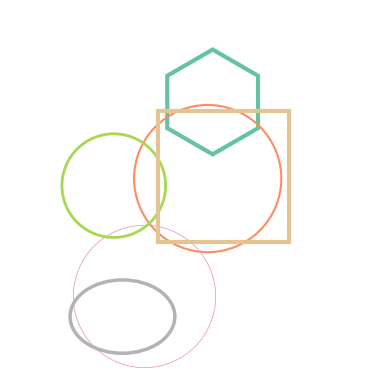[{"shape": "hexagon", "thickness": 3, "radius": 0.68, "center": [0.552, 0.735]}, {"shape": "circle", "thickness": 1.5, "radius": 0.96, "center": [0.539, 0.536]}, {"shape": "circle", "thickness": 0.5, "radius": 0.92, "center": [0.375, 0.23]}, {"shape": "circle", "thickness": 2, "radius": 0.67, "center": [0.295, 0.518]}, {"shape": "square", "thickness": 3, "radius": 0.85, "center": [0.581, 0.542]}, {"shape": "oval", "thickness": 2.5, "radius": 0.68, "center": [0.318, 0.178]}]